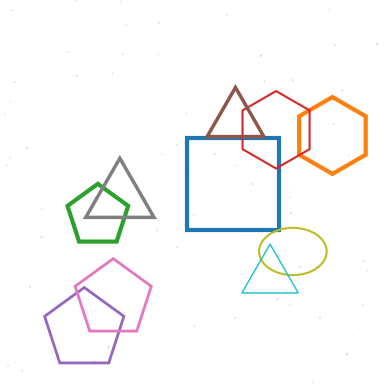[{"shape": "square", "thickness": 3, "radius": 0.6, "center": [0.605, 0.522]}, {"shape": "hexagon", "thickness": 3, "radius": 0.5, "center": [0.863, 0.648]}, {"shape": "pentagon", "thickness": 3, "radius": 0.41, "center": [0.254, 0.44]}, {"shape": "hexagon", "thickness": 1.5, "radius": 0.5, "center": [0.717, 0.663]}, {"shape": "pentagon", "thickness": 2, "radius": 0.54, "center": [0.219, 0.145]}, {"shape": "triangle", "thickness": 2.5, "radius": 0.43, "center": [0.612, 0.688]}, {"shape": "pentagon", "thickness": 2, "radius": 0.52, "center": [0.294, 0.224]}, {"shape": "triangle", "thickness": 2.5, "radius": 0.51, "center": [0.311, 0.487]}, {"shape": "oval", "thickness": 1.5, "radius": 0.44, "center": [0.761, 0.347]}, {"shape": "triangle", "thickness": 1, "radius": 0.42, "center": [0.701, 0.281]}]